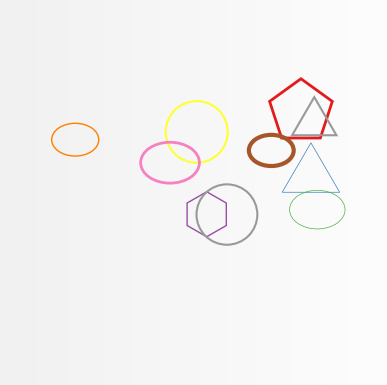[{"shape": "pentagon", "thickness": 2, "radius": 0.43, "center": [0.777, 0.71]}, {"shape": "triangle", "thickness": 0.5, "radius": 0.43, "center": [0.802, 0.543]}, {"shape": "oval", "thickness": 0.5, "radius": 0.36, "center": [0.819, 0.456]}, {"shape": "hexagon", "thickness": 1, "radius": 0.29, "center": [0.533, 0.443]}, {"shape": "oval", "thickness": 1, "radius": 0.3, "center": [0.194, 0.637]}, {"shape": "circle", "thickness": 1.5, "radius": 0.4, "center": [0.508, 0.657]}, {"shape": "oval", "thickness": 3, "radius": 0.29, "center": [0.7, 0.609]}, {"shape": "oval", "thickness": 2, "radius": 0.38, "center": [0.439, 0.577]}, {"shape": "circle", "thickness": 1.5, "radius": 0.39, "center": [0.586, 0.443]}, {"shape": "triangle", "thickness": 1.5, "radius": 0.33, "center": [0.811, 0.682]}]